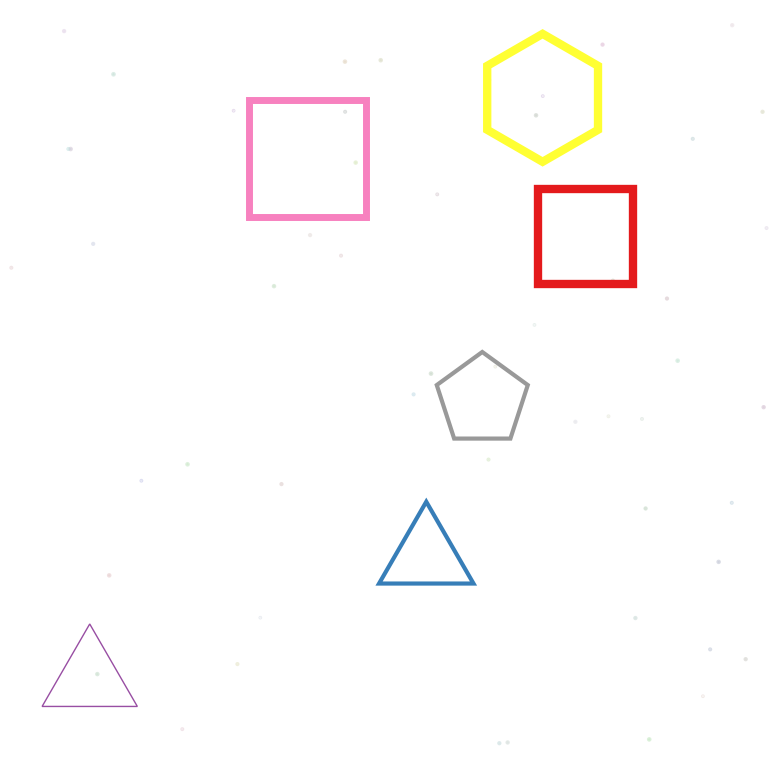[{"shape": "square", "thickness": 3, "radius": 0.31, "center": [0.76, 0.693]}, {"shape": "triangle", "thickness": 1.5, "radius": 0.35, "center": [0.554, 0.278]}, {"shape": "triangle", "thickness": 0.5, "radius": 0.36, "center": [0.117, 0.118]}, {"shape": "hexagon", "thickness": 3, "radius": 0.42, "center": [0.705, 0.873]}, {"shape": "square", "thickness": 2.5, "radius": 0.38, "center": [0.4, 0.794]}, {"shape": "pentagon", "thickness": 1.5, "radius": 0.31, "center": [0.626, 0.481]}]